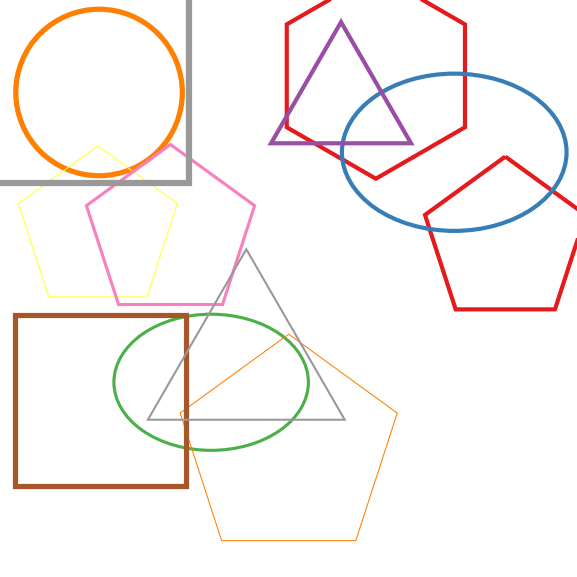[{"shape": "hexagon", "thickness": 2, "radius": 0.89, "center": [0.651, 0.868]}, {"shape": "pentagon", "thickness": 2, "radius": 0.73, "center": [0.875, 0.582]}, {"shape": "oval", "thickness": 2, "radius": 0.97, "center": [0.787, 0.735]}, {"shape": "oval", "thickness": 1.5, "radius": 0.84, "center": [0.366, 0.337]}, {"shape": "triangle", "thickness": 2, "radius": 0.7, "center": [0.591, 0.821]}, {"shape": "pentagon", "thickness": 0.5, "radius": 0.99, "center": [0.5, 0.223]}, {"shape": "circle", "thickness": 2.5, "radius": 0.72, "center": [0.172, 0.839]}, {"shape": "pentagon", "thickness": 0.5, "radius": 0.72, "center": [0.169, 0.602]}, {"shape": "square", "thickness": 2.5, "radius": 0.74, "center": [0.174, 0.305]}, {"shape": "pentagon", "thickness": 1.5, "radius": 0.77, "center": [0.295, 0.596]}, {"shape": "triangle", "thickness": 1, "radius": 0.98, "center": [0.427, 0.371]}, {"shape": "square", "thickness": 3, "radius": 0.99, "center": [0.128, 0.881]}]